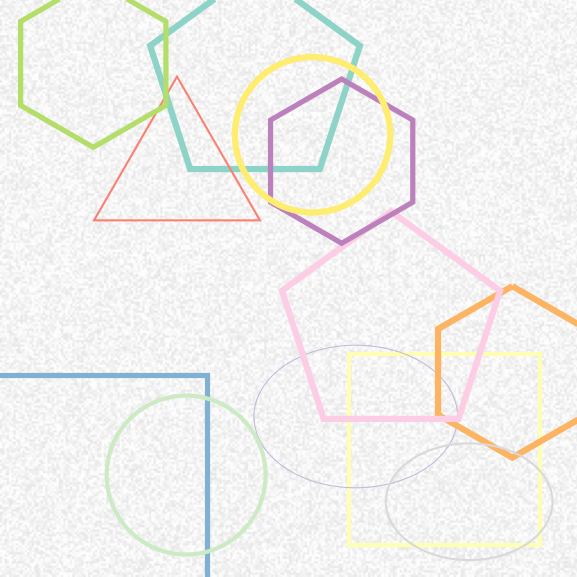[{"shape": "pentagon", "thickness": 3, "radius": 0.95, "center": [0.442, 0.861]}, {"shape": "square", "thickness": 2, "radius": 0.83, "center": [0.77, 0.221]}, {"shape": "oval", "thickness": 0.5, "radius": 0.88, "center": [0.616, 0.278]}, {"shape": "triangle", "thickness": 1, "radius": 0.83, "center": [0.306, 0.701]}, {"shape": "square", "thickness": 2.5, "radius": 0.99, "center": [0.16, 0.152]}, {"shape": "hexagon", "thickness": 3, "radius": 0.74, "center": [0.887, 0.355]}, {"shape": "hexagon", "thickness": 2.5, "radius": 0.73, "center": [0.162, 0.889]}, {"shape": "pentagon", "thickness": 3, "radius": 0.99, "center": [0.677, 0.434]}, {"shape": "oval", "thickness": 1, "radius": 0.72, "center": [0.812, 0.13]}, {"shape": "hexagon", "thickness": 2.5, "radius": 0.71, "center": [0.592, 0.72]}, {"shape": "circle", "thickness": 2, "radius": 0.69, "center": [0.322, 0.177]}, {"shape": "circle", "thickness": 3, "radius": 0.67, "center": [0.541, 0.766]}]